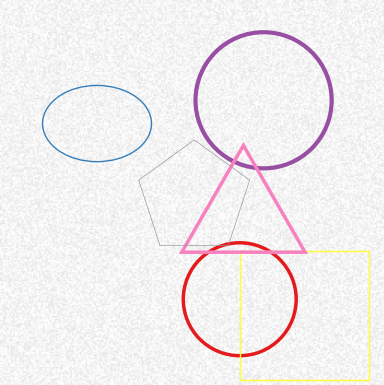[{"shape": "circle", "thickness": 2.5, "radius": 0.73, "center": [0.623, 0.223]}, {"shape": "oval", "thickness": 1, "radius": 0.71, "center": [0.252, 0.679]}, {"shape": "circle", "thickness": 3, "radius": 0.88, "center": [0.685, 0.74]}, {"shape": "square", "thickness": 1, "radius": 0.84, "center": [0.792, 0.179]}, {"shape": "triangle", "thickness": 2.5, "radius": 0.92, "center": [0.632, 0.437]}, {"shape": "pentagon", "thickness": 0.5, "radius": 0.76, "center": [0.504, 0.485]}]